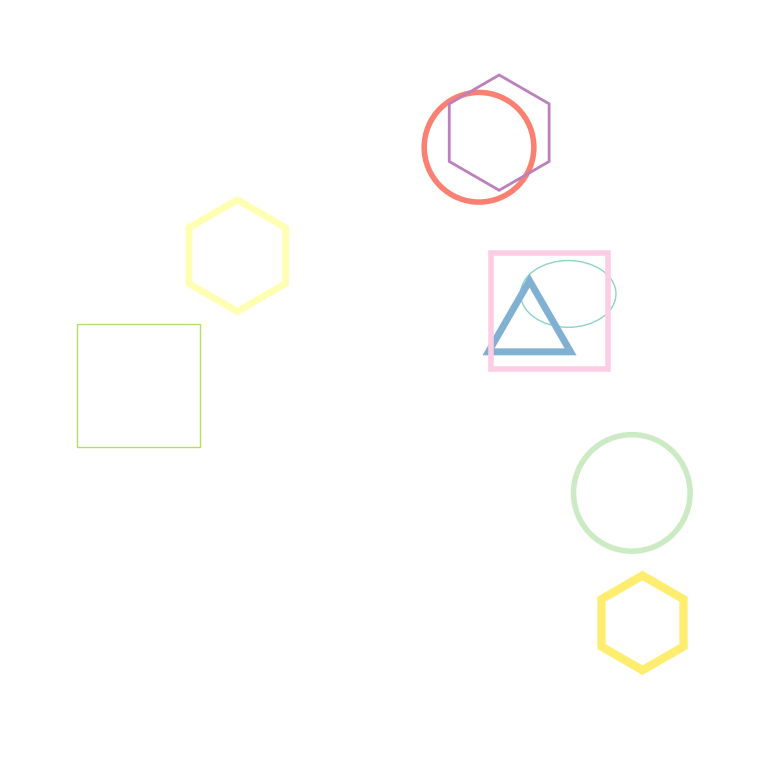[{"shape": "oval", "thickness": 0.5, "radius": 0.31, "center": [0.738, 0.618]}, {"shape": "hexagon", "thickness": 2.5, "radius": 0.36, "center": [0.308, 0.668]}, {"shape": "circle", "thickness": 2, "radius": 0.36, "center": [0.622, 0.809]}, {"shape": "triangle", "thickness": 2.5, "radius": 0.31, "center": [0.688, 0.574]}, {"shape": "square", "thickness": 0.5, "radius": 0.4, "center": [0.18, 0.5]}, {"shape": "square", "thickness": 2, "radius": 0.38, "center": [0.714, 0.596]}, {"shape": "hexagon", "thickness": 1, "radius": 0.37, "center": [0.648, 0.828]}, {"shape": "circle", "thickness": 2, "radius": 0.38, "center": [0.821, 0.36]}, {"shape": "hexagon", "thickness": 3, "radius": 0.31, "center": [0.834, 0.191]}]